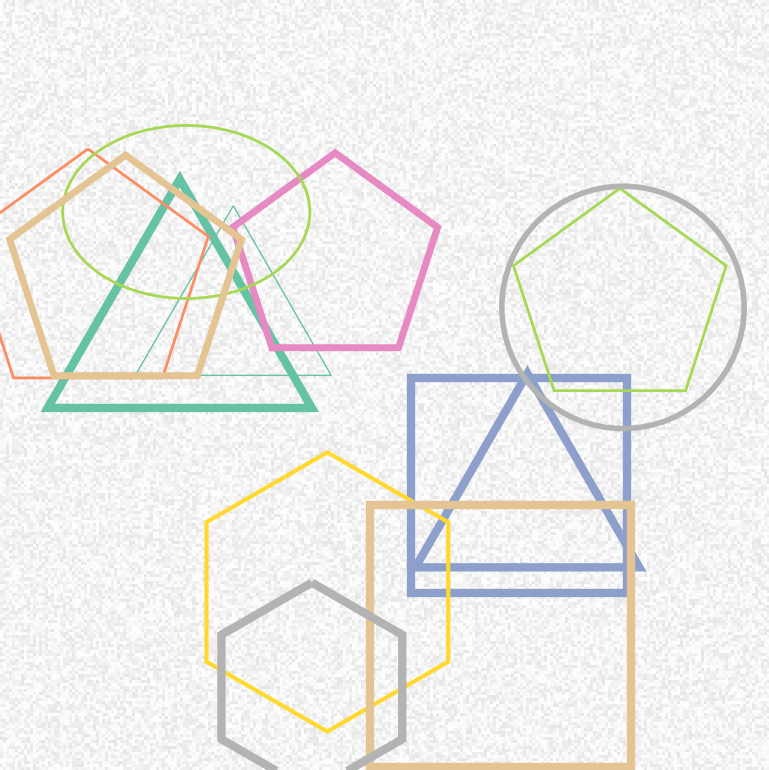[{"shape": "triangle", "thickness": 3, "radius": 0.99, "center": [0.233, 0.569]}, {"shape": "triangle", "thickness": 0.5, "radius": 0.73, "center": [0.303, 0.586]}, {"shape": "pentagon", "thickness": 1, "radius": 0.82, "center": [0.114, 0.642]}, {"shape": "triangle", "thickness": 3, "radius": 0.84, "center": [0.685, 0.347]}, {"shape": "square", "thickness": 3, "radius": 0.7, "center": [0.674, 0.37]}, {"shape": "pentagon", "thickness": 2.5, "radius": 0.7, "center": [0.435, 0.662]}, {"shape": "oval", "thickness": 1, "radius": 0.8, "center": [0.242, 0.725]}, {"shape": "pentagon", "thickness": 1, "radius": 0.73, "center": [0.805, 0.61]}, {"shape": "hexagon", "thickness": 1.5, "radius": 0.91, "center": [0.425, 0.231]}, {"shape": "square", "thickness": 3, "radius": 0.85, "center": [0.65, 0.174]}, {"shape": "pentagon", "thickness": 2.5, "radius": 0.79, "center": [0.163, 0.64]}, {"shape": "circle", "thickness": 2, "radius": 0.79, "center": [0.809, 0.601]}, {"shape": "hexagon", "thickness": 3, "radius": 0.68, "center": [0.405, 0.108]}]